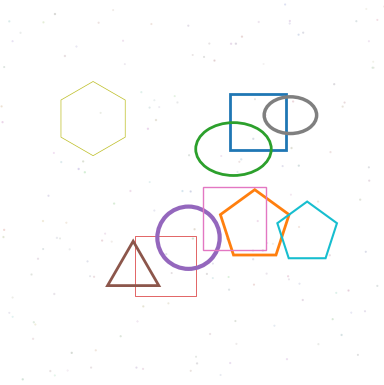[{"shape": "square", "thickness": 2, "radius": 0.36, "center": [0.67, 0.682]}, {"shape": "pentagon", "thickness": 2, "radius": 0.47, "center": [0.662, 0.414]}, {"shape": "oval", "thickness": 2, "radius": 0.49, "center": [0.606, 0.613]}, {"shape": "square", "thickness": 0.5, "radius": 0.39, "center": [0.43, 0.309]}, {"shape": "circle", "thickness": 3, "radius": 0.4, "center": [0.49, 0.383]}, {"shape": "triangle", "thickness": 2, "radius": 0.38, "center": [0.346, 0.297]}, {"shape": "square", "thickness": 1, "radius": 0.4, "center": [0.609, 0.433]}, {"shape": "oval", "thickness": 2.5, "radius": 0.34, "center": [0.754, 0.701]}, {"shape": "hexagon", "thickness": 0.5, "radius": 0.48, "center": [0.242, 0.692]}, {"shape": "pentagon", "thickness": 1.5, "radius": 0.41, "center": [0.798, 0.395]}]